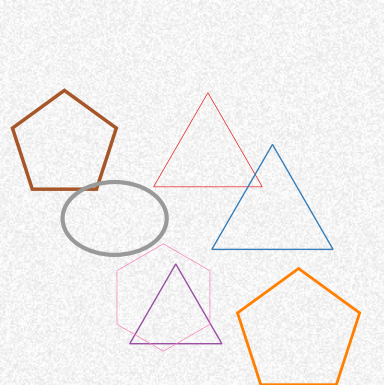[{"shape": "triangle", "thickness": 0.5, "radius": 0.82, "center": [0.54, 0.596]}, {"shape": "triangle", "thickness": 1, "radius": 0.91, "center": [0.708, 0.443]}, {"shape": "triangle", "thickness": 1, "radius": 0.69, "center": [0.457, 0.176]}, {"shape": "pentagon", "thickness": 2, "radius": 0.83, "center": [0.776, 0.136]}, {"shape": "pentagon", "thickness": 2.5, "radius": 0.71, "center": [0.167, 0.623]}, {"shape": "hexagon", "thickness": 0.5, "radius": 0.7, "center": [0.425, 0.227]}, {"shape": "oval", "thickness": 3, "radius": 0.68, "center": [0.298, 0.433]}]